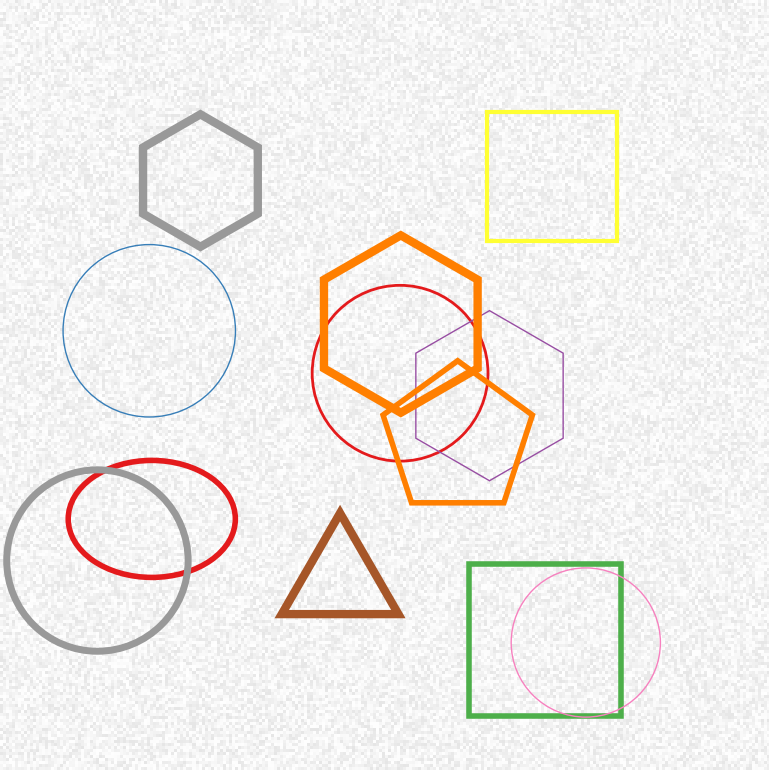[{"shape": "circle", "thickness": 1, "radius": 0.57, "center": [0.52, 0.515]}, {"shape": "oval", "thickness": 2, "radius": 0.54, "center": [0.197, 0.326]}, {"shape": "circle", "thickness": 0.5, "radius": 0.56, "center": [0.194, 0.57]}, {"shape": "square", "thickness": 2, "radius": 0.49, "center": [0.708, 0.168]}, {"shape": "hexagon", "thickness": 0.5, "radius": 0.55, "center": [0.636, 0.486]}, {"shape": "hexagon", "thickness": 3, "radius": 0.58, "center": [0.521, 0.579]}, {"shape": "pentagon", "thickness": 2, "radius": 0.51, "center": [0.594, 0.43]}, {"shape": "square", "thickness": 1.5, "radius": 0.42, "center": [0.717, 0.771]}, {"shape": "triangle", "thickness": 3, "radius": 0.44, "center": [0.442, 0.246]}, {"shape": "circle", "thickness": 0.5, "radius": 0.48, "center": [0.761, 0.166]}, {"shape": "circle", "thickness": 2.5, "radius": 0.59, "center": [0.127, 0.272]}, {"shape": "hexagon", "thickness": 3, "radius": 0.43, "center": [0.26, 0.766]}]